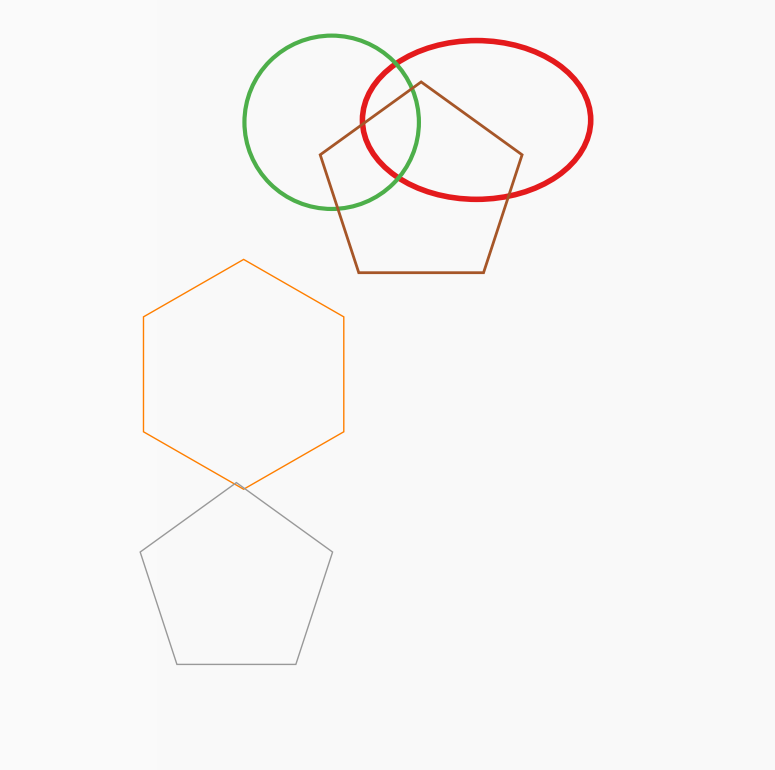[{"shape": "oval", "thickness": 2, "radius": 0.74, "center": [0.615, 0.844]}, {"shape": "circle", "thickness": 1.5, "radius": 0.56, "center": [0.428, 0.841]}, {"shape": "hexagon", "thickness": 0.5, "radius": 0.75, "center": [0.314, 0.514]}, {"shape": "pentagon", "thickness": 1, "radius": 0.68, "center": [0.543, 0.757]}, {"shape": "pentagon", "thickness": 0.5, "radius": 0.65, "center": [0.305, 0.243]}]